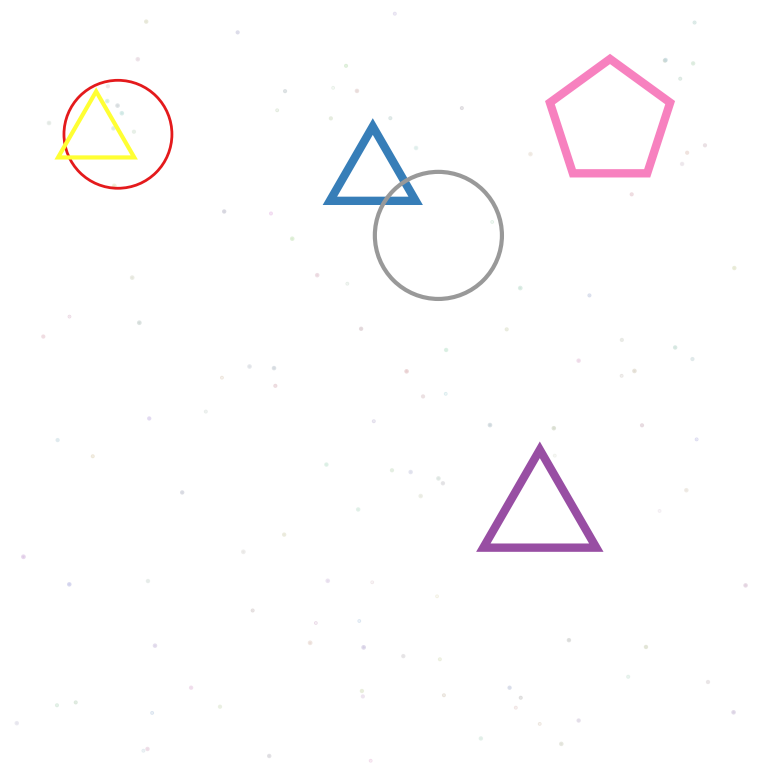[{"shape": "circle", "thickness": 1, "radius": 0.35, "center": [0.153, 0.826]}, {"shape": "triangle", "thickness": 3, "radius": 0.32, "center": [0.484, 0.771]}, {"shape": "triangle", "thickness": 3, "radius": 0.42, "center": [0.701, 0.331]}, {"shape": "triangle", "thickness": 1.5, "radius": 0.29, "center": [0.125, 0.824]}, {"shape": "pentagon", "thickness": 3, "radius": 0.41, "center": [0.792, 0.841]}, {"shape": "circle", "thickness": 1.5, "radius": 0.41, "center": [0.569, 0.694]}]